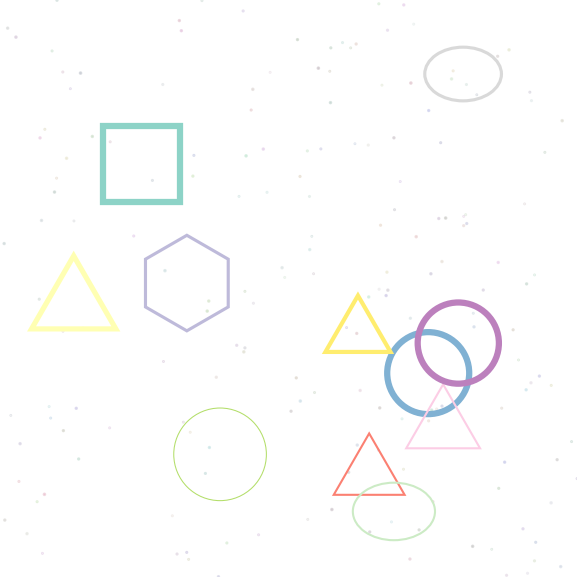[{"shape": "square", "thickness": 3, "radius": 0.33, "center": [0.245, 0.715]}, {"shape": "triangle", "thickness": 2.5, "radius": 0.42, "center": [0.128, 0.472]}, {"shape": "hexagon", "thickness": 1.5, "radius": 0.41, "center": [0.324, 0.509]}, {"shape": "triangle", "thickness": 1, "radius": 0.35, "center": [0.639, 0.178]}, {"shape": "circle", "thickness": 3, "radius": 0.35, "center": [0.741, 0.353]}, {"shape": "circle", "thickness": 0.5, "radius": 0.4, "center": [0.381, 0.212]}, {"shape": "triangle", "thickness": 1, "radius": 0.37, "center": [0.767, 0.26]}, {"shape": "oval", "thickness": 1.5, "radius": 0.33, "center": [0.802, 0.871]}, {"shape": "circle", "thickness": 3, "radius": 0.35, "center": [0.794, 0.405]}, {"shape": "oval", "thickness": 1, "radius": 0.36, "center": [0.682, 0.114]}, {"shape": "triangle", "thickness": 2, "radius": 0.33, "center": [0.62, 0.422]}]